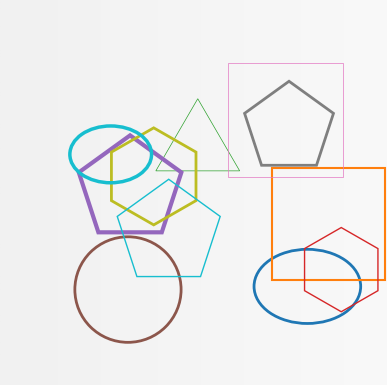[{"shape": "oval", "thickness": 2, "radius": 0.69, "center": [0.793, 0.256]}, {"shape": "square", "thickness": 1.5, "radius": 0.73, "center": [0.848, 0.418]}, {"shape": "triangle", "thickness": 0.5, "radius": 0.62, "center": [0.51, 0.619]}, {"shape": "hexagon", "thickness": 1, "radius": 0.55, "center": [0.881, 0.3]}, {"shape": "pentagon", "thickness": 3, "radius": 0.7, "center": [0.336, 0.509]}, {"shape": "circle", "thickness": 2, "radius": 0.69, "center": [0.33, 0.248]}, {"shape": "square", "thickness": 0.5, "radius": 0.74, "center": [0.736, 0.688]}, {"shape": "pentagon", "thickness": 2, "radius": 0.6, "center": [0.746, 0.668]}, {"shape": "hexagon", "thickness": 2, "radius": 0.63, "center": [0.397, 0.542]}, {"shape": "pentagon", "thickness": 1, "radius": 0.7, "center": [0.435, 0.395]}, {"shape": "oval", "thickness": 2.5, "radius": 0.53, "center": [0.286, 0.599]}]